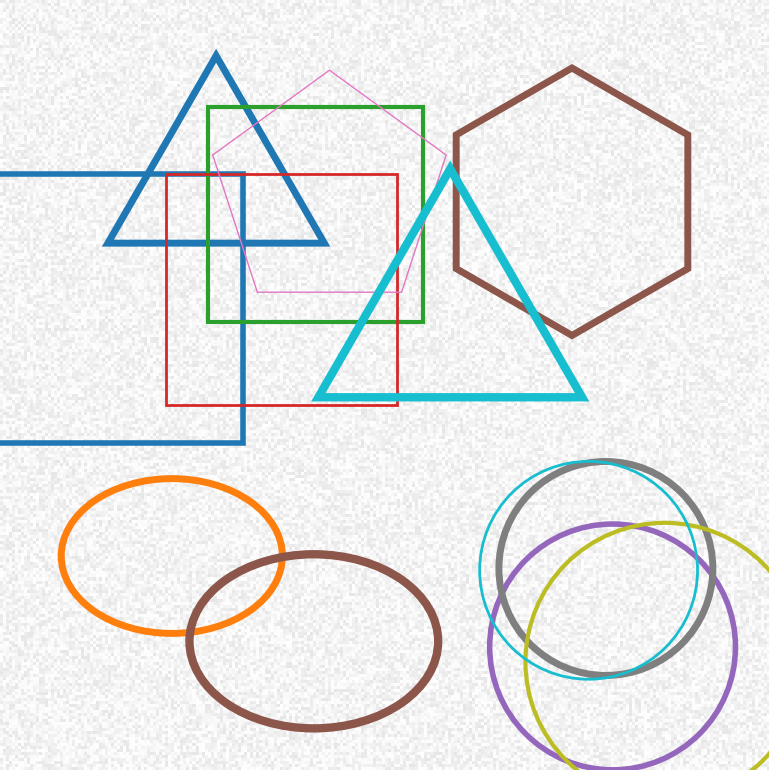[{"shape": "triangle", "thickness": 2.5, "radius": 0.81, "center": [0.281, 0.765]}, {"shape": "square", "thickness": 2, "radius": 0.87, "center": [0.141, 0.6]}, {"shape": "oval", "thickness": 2.5, "radius": 0.72, "center": [0.223, 0.278]}, {"shape": "square", "thickness": 1.5, "radius": 0.7, "center": [0.41, 0.721]}, {"shape": "square", "thickness": 1, "radius": 0.75, "center": [0.366, 0.624]}, {"shape": "circle", "thickness": 2, "radius": 0.8, "center": [0.796, 0.16]}, {"shape": "oval", "thickness": 3, "radius": 0.81, "center": [0.408, 0.167]}, {"shape": "hexagon", "thickness": 2.5, "radius": 0.87, "center": [0.743, 0.738]}, {"shape": "pentagon", "thickness": 0.5, "radius": 0.8, "center": [0.428, 0.749]}, {"shape": "circle", "thickness": 2.5, "radius": 0.69, "center": [0.787, 0.262]}, {"shape": "circle", "thickness": 1.5, "radius": 0.9, "center": [0.863, 0.14]}, {"shape": "triangle", "thickness": 3, "radius": 0.99, "center": [0.585, 0.583]}, {"shape": "circle", "thickness": 1, "radius": 0.71, "center": [0.764, 0.259]}]